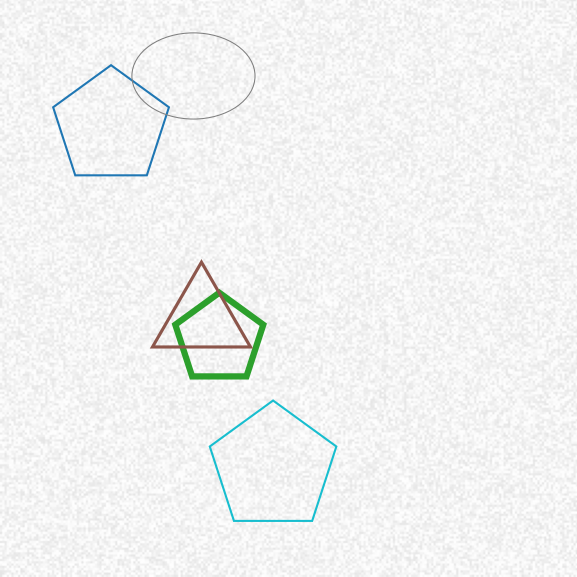[{"shape": "pentagon", "thickness": 1, "radius": 0.53, "center": [0.192, 0.781]}, {"shape": "pentagon", "thickness": 3, "radius": 0.4, "center": [0.38, 0.412]}, {"shape": "triangle", "thickness": 1.5, "radius": 0.49, "center": [0.349, 0.447]}, {"shape": "oval", "thickness": 0.5, "radius": 0.53, "center": [0.335, 0.868]}, {"shape": "pentagon", "thickness": 1, "radius": 0.58, "center": [0.473, 0.19]}]